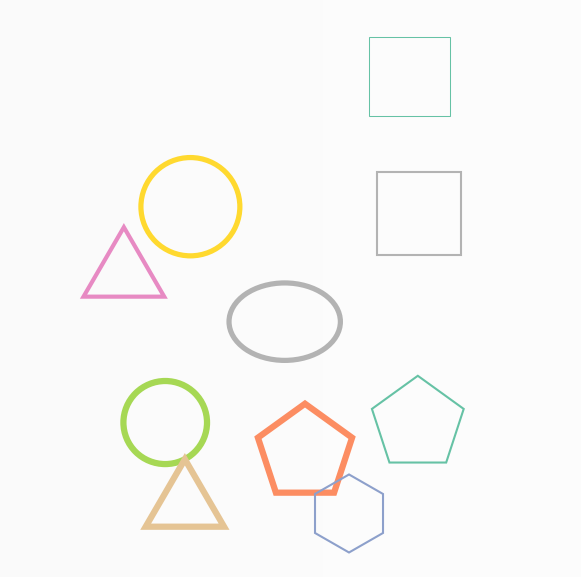[{"shape": "square", "thickness": 0.5, "radius": 0.34, "center": [0.704, 0.867]}, {"shape": "pentagon", "thickness": 1, "radius": 0.42, "center": [0.719, 0.265]}, {"shape": "pentagon", "thickness": 3, "radius": 0.43, "center": [0.525, 0.215]}, {"shape": "hexagon", "thickness": 1, "radius": 0.34, "center": [0.6, 0.11]}, {"shape": "triangle", "thickness": 2, "radius": 0.4, "center": [0.213, 0.526]}, {"shape": "circle", "thickness": 3, "radius": 0.36, "center": [0.284, 0.267]}, {"shape": "circle", "thickness": 2.5, "radius": 0.43, "center": [0.328, 0.641]}, {"shape": "triangle", "thickness": 3, "radius": 0.39, "center": [0.318, 0.126]}, {"shape": "oval", "thickness": 2.5, "radius": 0.48, "center": [0.49, 0.442]}, {"shape": "square", "thickness": 1, "radius": 0.36, "center": [0.721, 0.63]}]